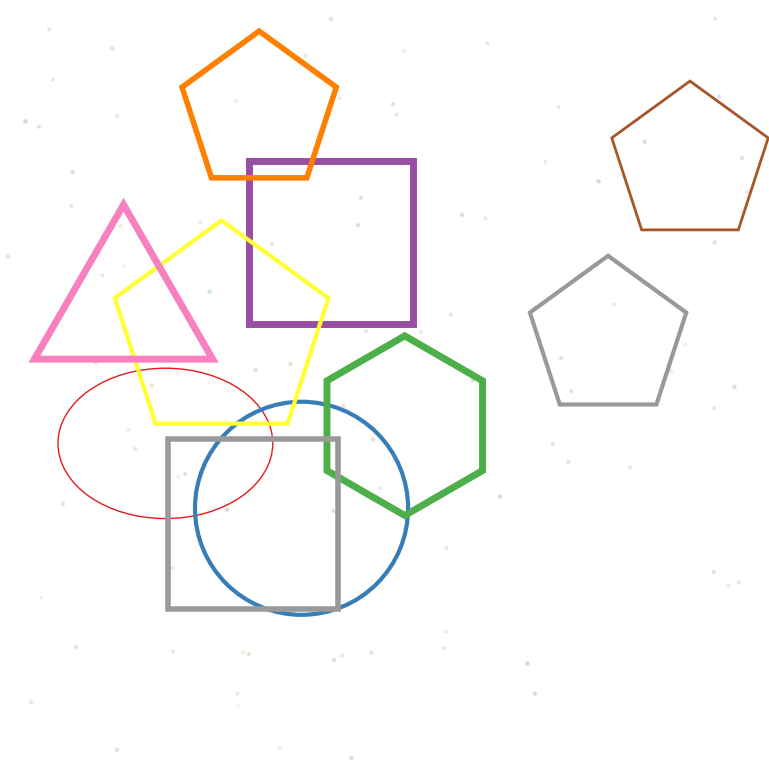[{"shape": "oval", "thickness": 0.5, "radius": 0.7, "center": [0.215, 0.424]}, {"shape": "circle", "thickness": 1.5, "radius": 0.69, "center": [0.392, 0.34]}, {"shape": "hexagon", "thickness": 2.5, "radius": 0.58, "center": [0.526, 0.447]}, {"shape": "square", "thickness": 2.5, "radius": 0.53, "center": [0.43, 0.685]}, {"shape": "pentagon", "thickness": 2, "radius": 0.53, "center": [0.337, 0.854]}, {"shape": "pentagon", "thickness": 1.5, "radius": 0.73, "center": [0.288, 0.568]}, {"shape": "pentagon", "thickness": 1, "radius": 0.53, "center": [0.896, 0.788]}, {"shape": "triangle", "thickness": 2.5, "radius": 0.67, "center": [0.16, 0.6]}, {"shape": "pentagon", "thickness": 1.5, "radius": 0.53, "center": [0.79, 0.561]}, {"shape": "square", "thickness": 2, "radius": 0.55, "center": [0.328, 0.32]}]